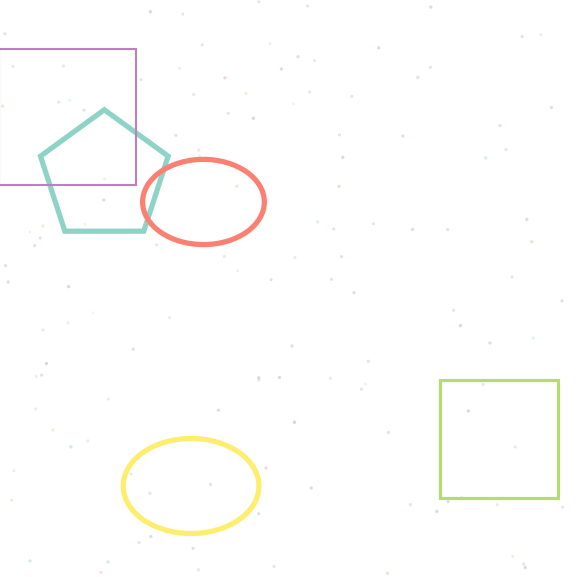[{"shape": "pentagon", "thickness": 2.5, "radius": 0.58, "center": [0.181, 0.693]}, {"shape": "oval", "thickness": 2.5, "radius": 0.53, "center": [0.352, 0.649]}, {"shape": "square", "thickness": 1.5, "radius": 0.51, "center": [0.864, 0.239]}, {"shape": "square", "thickness": 1, "radius": 0.59, "center": [0.117, 0.797]}, {"shape": "oval", "thickness": 2.5, "radius": 0.59, "center": [0.331, 0.158]}]